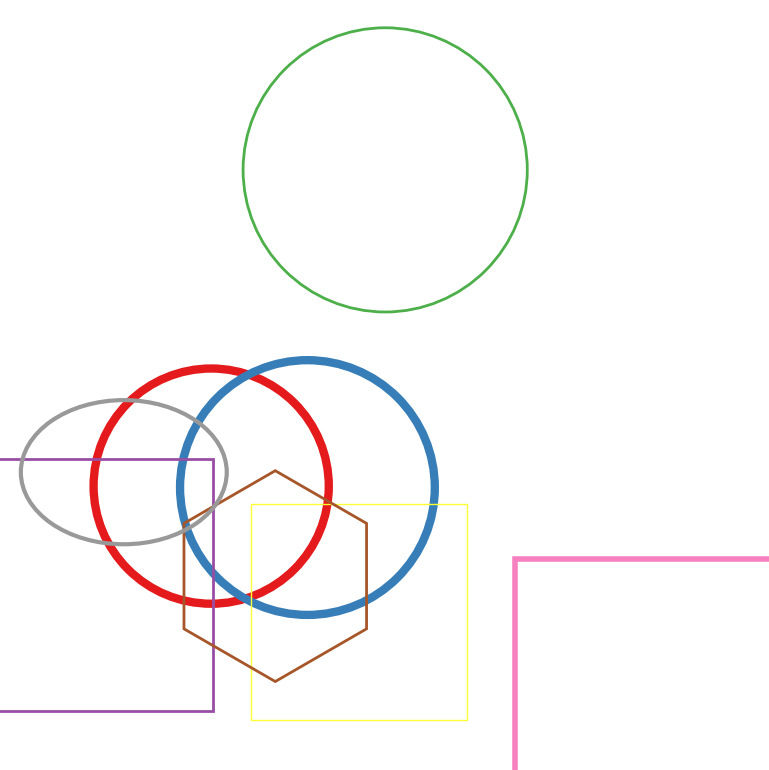[{"shape": "circle", "thickness": 3, "radius": 0.76, "center": [0.274, 0.369]}, {"shape": "circle", "thickness": 3, "radius": 0.83, "center": [0.399, 0.367]}, {"shape": "circle", "thickness": 1, "radius": 0.92, "center": [0.5, 0.779]}, {"shape": "square", "thickness": 1, "radius": 0.82, "center": [0.113, 0.24]}, {"shape": "square", "thickness": 0.5, "radius": 0.7, "center": [0.466, 0.205]}, {"shape": "hexagon", "thickness": 1, "radius": 0.68, "center": [0.357, 0.252]}, {"shape": "square", "thickness": 2, "radius": 0.85, "center": [0.838, 0.105]}, {"shape": "oval", "thickness": 1.5, "radius": 0.67, "center": [0.161, 0.387]}]